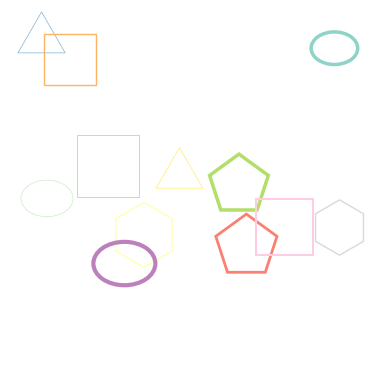[{"shape": "oval", "thickness": 2.5, "radius": 0.3, "center": [0.869, 0.875]}, {"shape": "hexagon", "thickness": 1, "radius": 0.42, "center": [0.374, 0.39]}, {"shape": "square", "thickness": 0.5, "radius": 0.4, "center": [0.28, 0.569]}, {"shape": "pentagon", "thickness": 2, "radius": 0.42, "center": [0.64, 0.36]}, {"shape": "triangle", "thickness": 0.5, "radius": 0.35, "center": [0.108, 0.898]}, {"shape": "square", "thickness": 1, "radius": 0.33, "center": [0.182, 0.846]}, {"shape": "pentagon", "thickness": 2.5, "radius": 0.4, "center": [0.621, 0.519]}, {"shape": "square", "thickness": 1.5, "radius": 0.36, "center": [0.739, 0.41]}, {"shape": "hexagon", "thickness": 1, "radius": 0.36, "center": [0.882, 0.409]}, {"shape": "oval", "thickness": 3, "radius": 0.4, "center": [0.323, 0.315]}, {"shape": "oval", "thickness": 0.5, "radius": 0.34, "center": [0.122, 0.485]}, {"shape": "triangle", "thickness": 0.5, "radius": 0.35, "center": [0.466, 0.546]}]